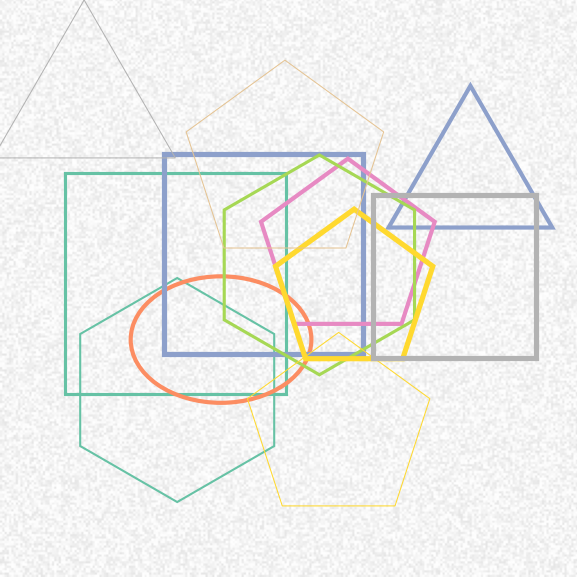[{"shape": "hexagon", "thickness": 1, "radius": 0.97, "center": [0.307, 0.324]}, {"shape": "square", "thickness": 1.5, "radius": 0.96, "center": [0.303, 0.509]}, {"shape": "oval", "thickness": 2, "radius": 0.78, "center": [0.383, 0.411]}, {"shape": "square", "thickness": 2.5, "radius": 0.86, "center": [0.456, 0.56]}, {"shape": "triangle", "thickness": 2, "radius": 0.82, "center": [0.815, 0.687]}, {"shape": "pentagon", "thickness": 2, "radius": 0.79, "center": [0.602, 0.566]}, {"shape": "hexagon", "thickness": 1.5, "radius": 0.95, "center": [0.553, 0.54]}, {"shape": "pentagon", "thickness": 0.5, "radius": 0.83, "center": [0.586, 0.257]}, {"shape": "pentagon", "thickness": 2.5, "radius": 0.72, "center": [0.613, 0.494]}, {"shape": "pentagon", "thickness": 0.5, "radius": 0.9, "center": [0.493, 0.715]}, {"shape": "square", "thickness": 2.5, "radius": 0.71, "center": [0.787, 0.52]}, {"shape": "triangle", "thickness": 0.5, "radius": 0.91, "center": [0.146, 0.817]}]